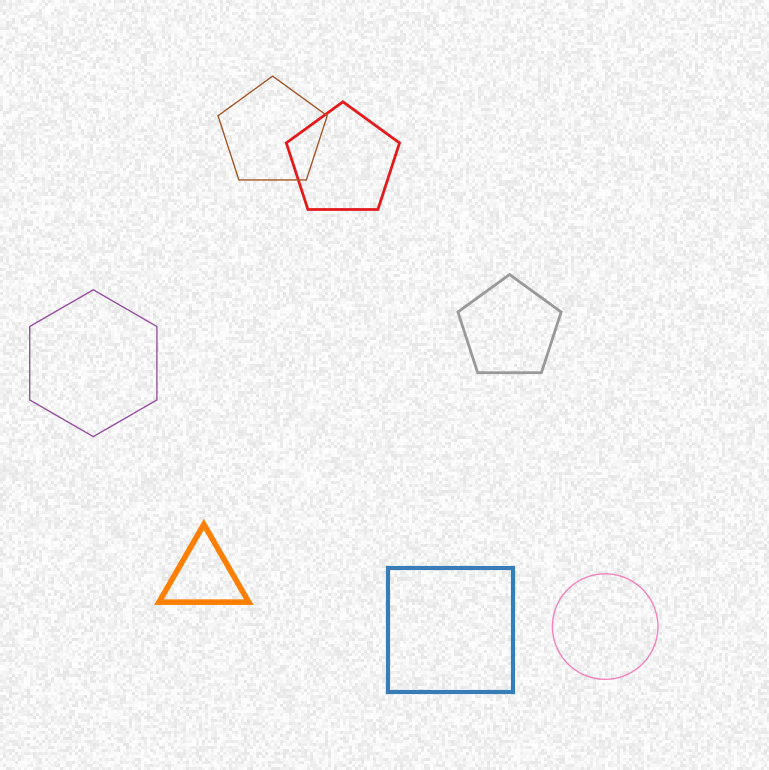[{"shape": "pentagon", "thickness": 1, "radius": 0.39, "center": [0.445, 0.79]}, {"shape": "square", "thickness": 1.5, "radius": 0.4, "center": [0.585, 0.182]}, {"shape": "hexagon", "thickness": 0.5, "radius": 0.48, "center": [0.121, 0.528]}, {"shape": "triangle", "thickness": 2, "radius": 0.34, "center": [0.265, 0.252]}, {"shape": "pentagon", "thickness": 0.5, "radius": 0.37, "center": [0.354, 0.827]}, {"shape": "circle", "thickness": 0.5, "radius": 0.34, "center": [0.786, 0.186]}, {"shape": "pentagon", "thickness": 1, "radius": 0.35, "center": [0.662, 0.573]}]